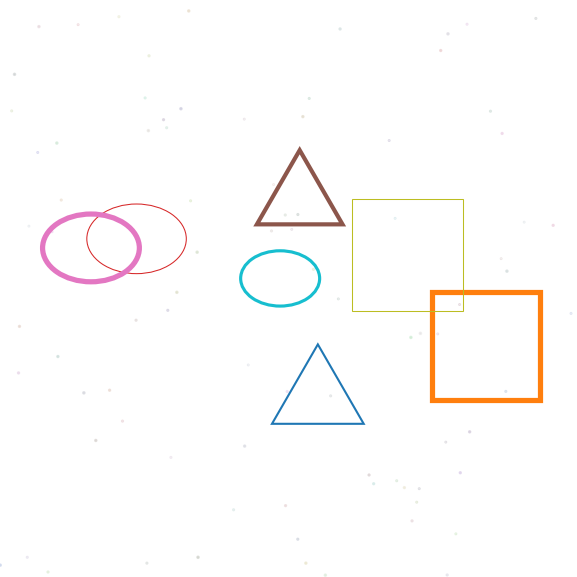[{"shape": "triangle", "thickness": 1, "radius": 0.46, "center": [0.55, 0.311]}, {"shape": "square", "thickness": 2.5, "radius": 0.47, "center": [0.841, 0.4]}, {"shape": "oval", "thickness": 0.5, "radius": 0.43, "center": [0.236, 0.586]}, {"shape": "triangle", "thickness": 2, "radius": 0.43, "center": [0.519, 0.653]}, {"shape": "oval", "thickness": 2.5, "radius": 0.42, "center": [0.158, 0.57]}, {"shape": "square", "thickness": 0.5, "radius": 0.48, "center": [0.706, 0.557]}, {"shape": "oval", "thickness": 1.5, "radius": 0.34, "center": [0.485, 0.517]}]